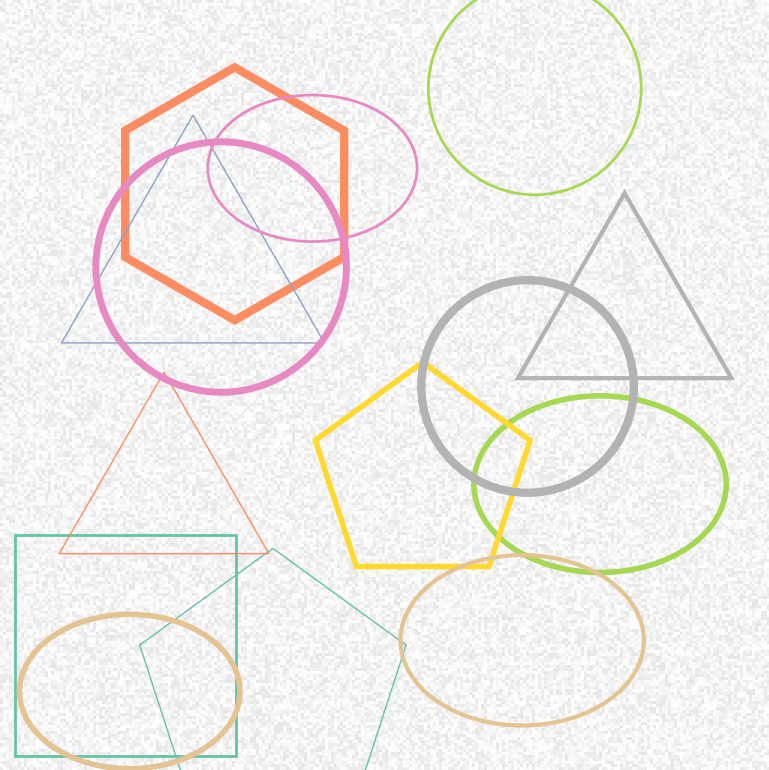[{"shape": "square", "thickness": 1, "radius": 0.72, "center": [0.163, 0.161]}, {"shape": "pentagon", "thickness": 0.5, "radius": 0.91, "center": [0.354, 0.106]}, {"shape": "triangle", "thickness": 0.5, "radius": 0.79, "center": [0.213, 0.36]}, {"shape": "hexagon", "thickness": 3, "radius": 0.82, "center": [0.305, 0.748]}, {"shape": "triangle", "thickness": 0.5, "radius": 0.99, "center": [0.251, 0.653]}, {"shape": "circle", "thickness": 2.5, "radius": 0.81, "center": [0.287, 0.653]}, {"shape": "oval", "thickness": 1, "radius": 0.68, "center": [0.406, 0.781]}, {"shape": "circle", "thickness": 1, "radius": 0.69, "center": [0.695, 0.885]}, {"shape": "oval", "thickness": 2, "radius": 0.82, "center": [0.779, 0.371]}, {"shape": "pentagon", "thickness": 2, "radius": 0.73, "center": [0.549, 0.383]}, {"shape": "oval", "thickness": 1.5, "radius": 0.79, "center": [0.678, 0.168]}, {"shape": "oval", "thickness": 2, "radius": 0.72, "center": [0.169, 0.102]}, {"shape": "circle", "thickness": 3, "radius": 0.69, "center": [0.685, 0.498]}, {"shape": "triangle", "thickness": 1.5, "radius": 0.8, "center": [0.811, 0.589]}]